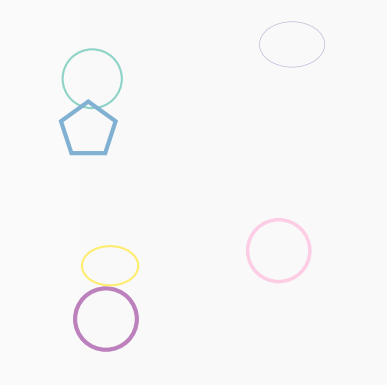[{"shape": "circle", "thickness": 1.5, "radius": 0.38, "center": [0.238, 0.795]}, {"shape": "oval", "thickness": 0.5, "radius": 0.42, "center": [0.754, 0.885]}, {"shape": "pentagon", "thickness": 3, "radius": 0.37, "center": [0.228, 0.662]}, {"shape": "circle", "thickness": 2.5, "radius": 0.4, "center": [0.719, 0.349]}, {"shape": "circle", "thickness": 3, "radius": 0.4, "center": [0.273, 0.171]}, {"shape": "oval", "thickness": 1.5, "radius": 0.36, "center": [0.284, 0.31]}]